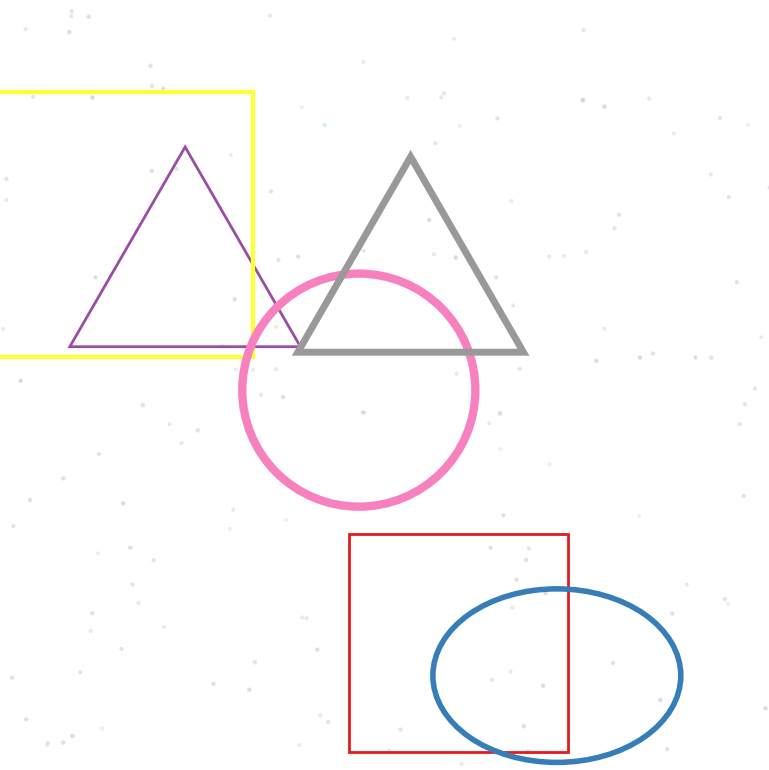[{"shape": "square", "thickness": 1, "radius": 0.71, "center": [0.595, 0.165]}, {"shape": "oval", "thickness": 2, "radius": 0.8, "center": [0.723, 0.123]}, {"shape": "triangle", "thickness": 1, "radius": 0.86, "center": [0.24, 0.636]}, {"shape": "square", "thickness": 1.5, "radius": 0.86, "center": [0.157, 0.708]}, {"shape": "circle", "thickness": 3, "radius": 0.76, "center": [0.466, 0.493]}, {"shape": "triangle", "thickness": 2.5, "radius": 0.85, "center": [0.533, 0.627]}]